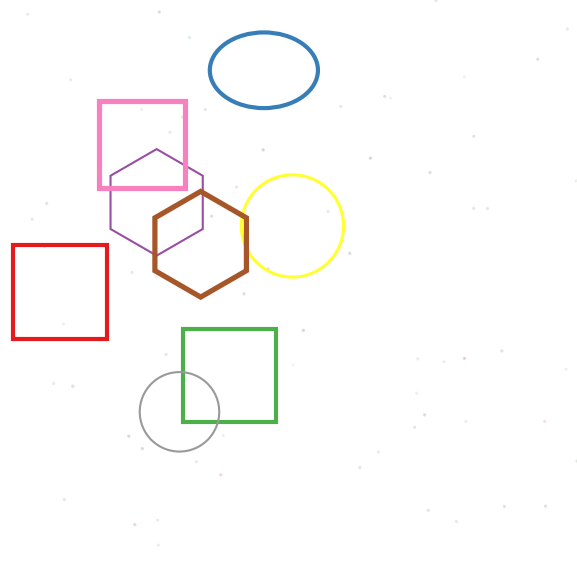[{"shape": "square", "thickness": 2, "radius": 0.41, "center": [0.104, 0.493]}, {"shape": "oval", "thickness": 2, "radius": 0.47, "center": [0.457, 0.877]}, {"shape": "square", "thickness": 2, "radius": 0.4, "center": [0.397, 0.349]}, {"shape": "hexagon", "thickness": 1, "radius": 0.46, "center": [0.271, 0.649]}, {"shape": "circle", "thickness": 1.5, "radius": 0.44, "center": [0.506, 0.608]}, {"shape": "hexagon", "thickness": 2.5, "radius": 0.46, "center": [0.347, 0.576]}, {"shape": "square", "thickness": 2.5, "radius": 0.38, "center": [0.246, 0.749]}, {"shape": "circle", "thickness": 1, "radius": 0.34, "center": [0.311, 0.286]}]